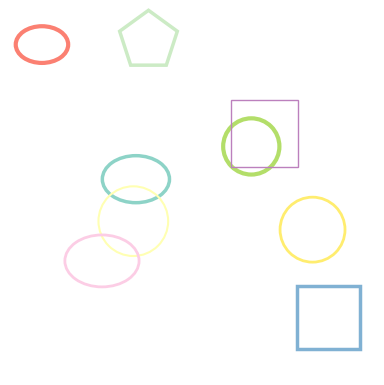[{"shape": "oval", "thickness": 2.5, "radius": 0.44, "center": [0.353, 0.535]}, {"shape": "circle", "thickness": 1.5, "radius": 0.45, "center": [0.346, 0.426]}, {"shape": "oval", "thickness": 3, "radius": 0.34, "center": [0.109, 0.884]}, {"shape": "square", "thickness": 2.5, "radius": 0.41, "center": [0.854, 0.174]}, {"shape": "circle", "thickness": 3, "radius": 0.37, "center": [0.653, 0.62]}, {"shape": "oval", "thickness": 2, "radius": 0.48, "center": [0.265, 0.322]}, {"shape": "square", "thickness": 1, "radius": 0.43, "center": [0.687, 0.654]}, {"shape": "pentagon", "thickness": 2.5, "radius": 0.39, "center": [0.386, 0.894]}, {"shape": "circle", "thickness": 2, "radius": 0.42, "center": [0.812, 0.403]}]